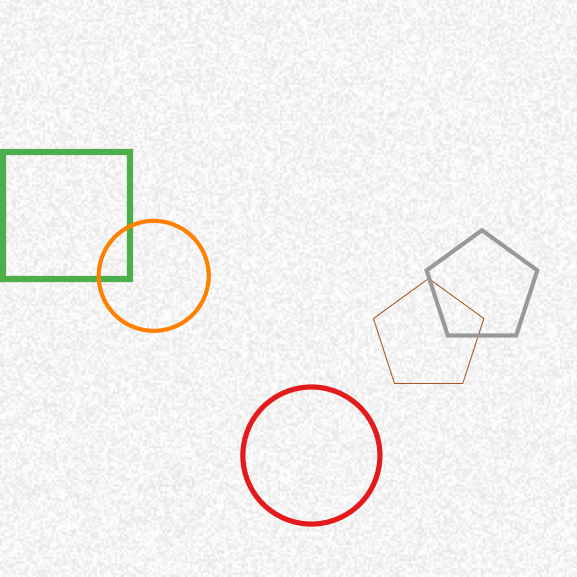[{"shape": "circle", "thickness": 2.5, "radius": 0.59, "center": [0.539, 0.21]}, {"shape": "square", "thickness": 3, "radius": 0.55, "center": [0.115, 0.626]}, {"shape": "circle", "thickness": 2, "radius": 0.48, "center": [0.266, 0.521]}, {"shape": "pentagon", "thickness": 0.5, "radius": 0.5, "center": [0.742, 0.416]}, {"shape": "pentagon", "thickness": 2, "radius": 0.5, "center": [0.835, 0.5]}]